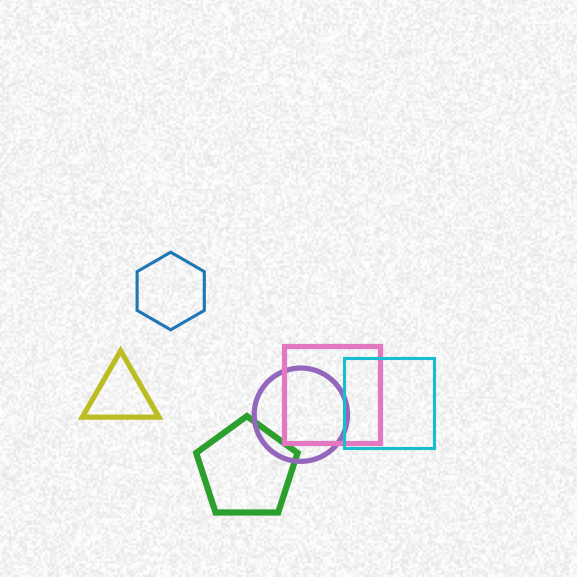[{"shape": "hexagon", "thickness": 1.5, "radius": 0.34, "center": [0.296, 0.495]}, {"shape": "pentagon", "thickness": 3, "radius": 0.46, "center": [0.427, 0.186]}, {"shape": "circle", "thickness": 2.5, "radius": 0.4, "center": [0.521, 0.281]}, {"shape": "square", "thickness": 2.5, "radius": 0.42, "center": [0.575, 0.316]}, {"shape": "triangle", "thickness": 2.5, "radius": 0.38, "center": [0.209, 0.315]}, {"shape": "square", "thickness": 1.5, "radius": 0.39, "center": [0.673, 0.302]}]